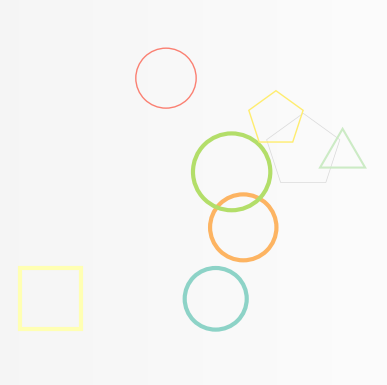[{"shape": "circle", "thickness": 3, "radius": 0.4, "center": [0.557, 0.224]}, {"shape": "square", "thickness": 3, "radius": 0.39, "center": [0.13, 0.225]}, {"shape": "circle", "thickness": 1, "radius": 0.39, "center": [0.428, 0.797]}, {"shape": "circle", "thickness": 3, "radius": 0.43, "center": [0.628, 0.409]}, {"shape": "circle", "thickness": 3, "radius": 0.5, "center": [0.598, 0.554]}, {"shape": "pentagon", "thickness": 0.5, "radius": 0.5, "center": [0.783, 0.606]}, {"shape": "triangle", "thickness": 1.5, "radius": 0.34, "center": [0.884, 0.598]}, {"shape": "pentagon", "thickness": 1, "radius": 0.37, "center": [0.712, 0.691]}]